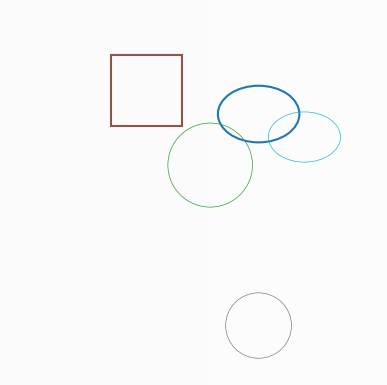[{"shape": "oval", "thickness": 1.5, "radius": 0.53, "center": [0.667, 0.704]}, {"shape": "circle", "thickness": 0.5, "radius": 0.55, "center": [0.542, 0.571]}, {"shape": "square", "thickness": 1.5, "radius": 0.46, "center": [0.378, 0.765]}, {"shape": "circle", "thickness": 0.5, "radius": 0.42, "center": [0.667, 0.154]}, {"shape": "oval", "thickness": 0.5, "radius": 0.47, "center": [0.786, 0.644]}]